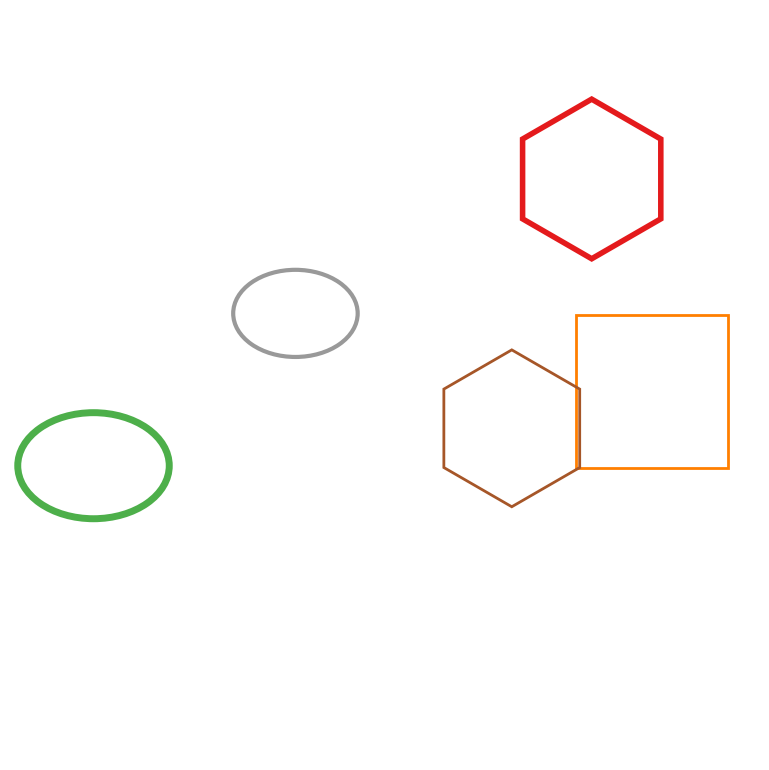[{"shape": "hexagon", "thickness": 2, "radius": 0.52, "center": [0.768, 0.768]}, {"shape": "oval", "thickness": 2.5, "radius": 0.49, "center": [0.121, 0.395]}, {"shape": "square", "thickness": 1, "radius": 0.49, "center": [0.847, 0.491]}, {"shape": "hexagon", "thickness": 1, "radius": 0.51, "center": [0.665, 0.444]}, {"shape": "oval", "thickness": 1.5, "radius": 0.4, "center": [0.384, 0.593]}]